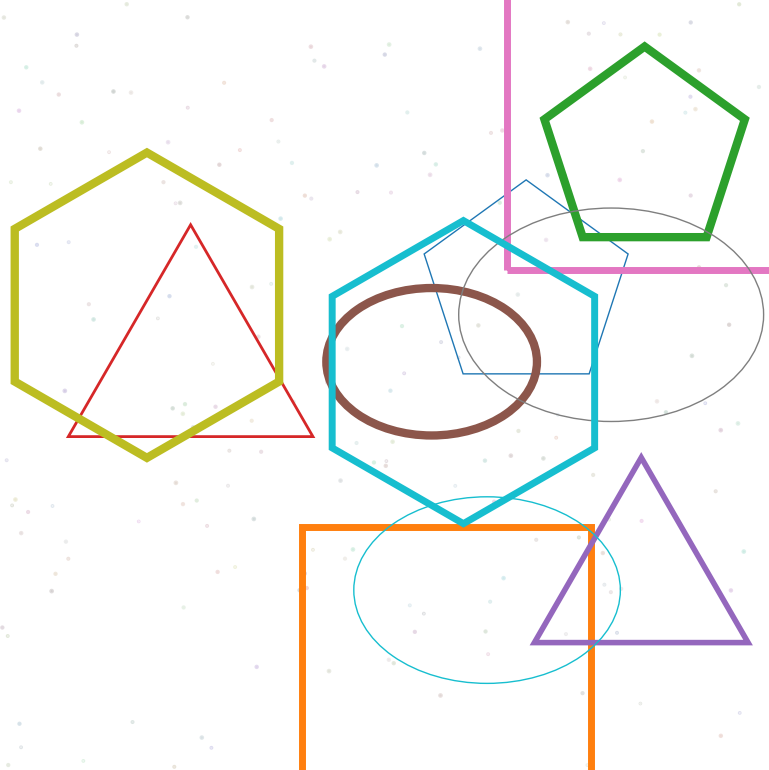[{"shape": "pentagon", "thickness": 0.5, "radius": 0.7, "center": [0.683, 0.627]}, {"shape": "square", "thickness": 2.5, "radius": 0.94, "center": [0.58, 0.128]}, {"shape": "pentagon", "thickness": 3, "radius": 0.68, "center": [0.837, 0.803]}, {"shape": "triangle", "thickness": 1, "radius": 0.92, "center": [0.248, 0.525]}, {"shape": "triangle", "thickness": 2, "radius": 0.8, "center": [0.833, 0.246]}, {"shape": "oval", "thickness": 3, "radius": 0.68, "center": [0.561, 0.53]}, {"shape": "square", "thickness": 2.5, "radius": 0.95, "center": [0.849, 0.839]}, {"shape": "oval", "thickness": 0.5, "radius": 0.99, "center": [0.794, 0.591]}, {"shape": "hexagon", "thickness": 3, "radius": 0.99, "center": [0.191, 0.604]}, {"shape": "oval", "thickness": 0.5, "radius": 0.87, "center": [0.633, 0.234]}, {"shape": "hexagon", "thickness": 2.5, "radius": 0.98, "center": [0.602, 0.517]}]